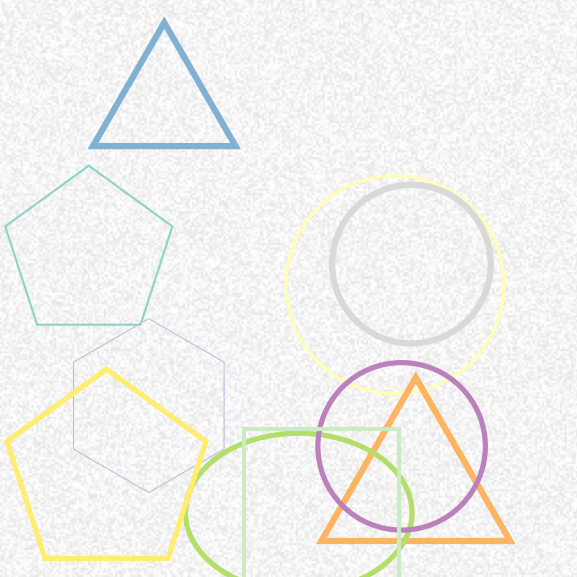[{"shape": "pentagon", "thickness": 1, "radius": 0.76, "center": [0.154, 0.56]}, {"shape": "circle", "thickness": 1.5, "radius": 0.94, "center": [0.684, 0.506]}, {"shape": "hexagon", "thickness": 0.5, "radius": 0.75, "center": [0.258, 0.297]}, {"shape": "triangle", "thickness": 3, "radius": 0.71, "center": [0.284, 0.817]}, {"shape": "triangle", "thickness": 3, "radius": 0.94, "center": [0.72, 0.157]}, {"shape": "oval", "thickness": 2.5, "radius": 0.98, "center": [0.517, 0.112]}, {"shape": "circle", "thickness": 3, "radius": 0.69, "center": [0.712, 0.542]}, {"shape": "circle", "thickness": 2.5, "radius": 0.73, "center": [0.695, 0.226]}, {"shape": "square", "thickness": 2, "radius": 0.67, "center": [0.557, 0.122]}, {"shape": "pentagon", "thickness": 2.5, "radius": 0.91, "center": [0.184, 0.179]}]